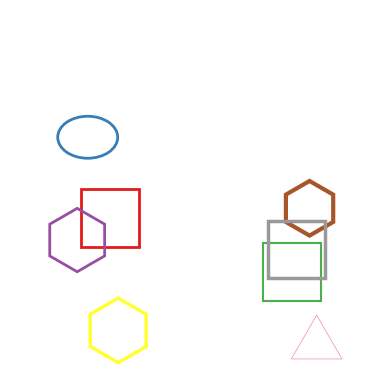[{"shape": "square", "thickness": 2, "radius": 0.38, "center": [0.286, 0.435]}, {"shape": "oval", "thickness": 2, "radius": 0.39, "center": [0.228, 0.644]}, {"shape": "square", "thickness": 1.5, "radius": 0.38, "center": [0.757, 0.293]}, {"shape": "hexagon", "thickness": 2, "radius": 0.41, "center": [0.201, 0.376]}, {"shape": "hexagon", "thickness": 2.5, "radius": 0.42, "center": [0.307, 0.142]}, {"shape": "hexagon", "thickness": 3, "radius": 0.35, "center": [0.804, 0.459]}, {"shape": "triangle", "thickness": 0.5, "radius": 0.38, "center": [0.823, 0.106]}, {"shape": "square", "thickness": 2.5, "radius": 0.37, "center": [0.769, 0.353]}]